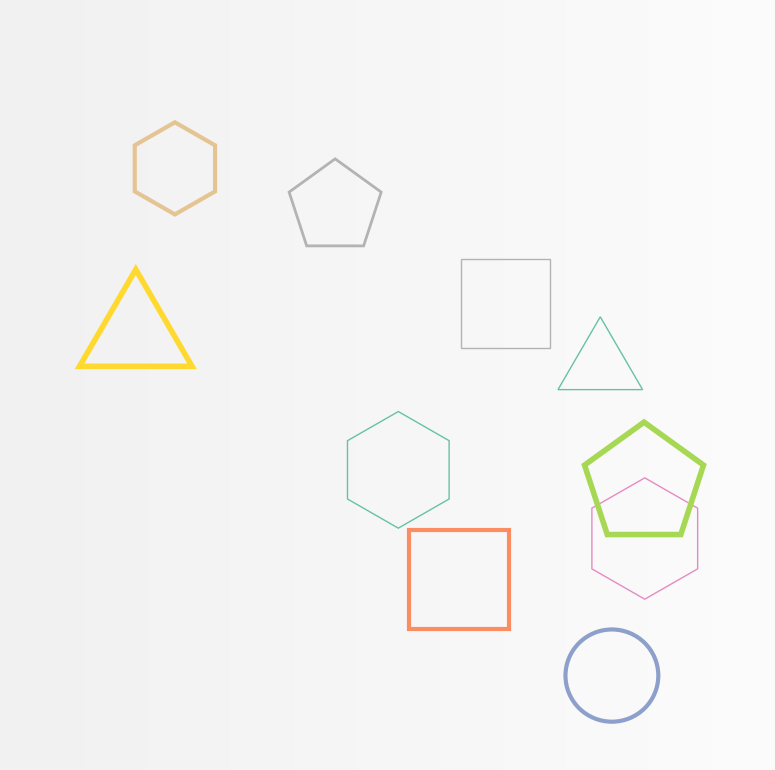[{"shape": "triangle", "thickness": 0.5, "radius": 0.32, "center": [0.775, 0.526]}, {"shape": "hexagon", "thickness": 0.5, "radius": 0.38, "center": [0.514, 0.39]}, {"shape": "square", "thickness": 1.5, "radius": 0.32, "center": [0.592, 0.248]}, {"shape": "circle", "thickness": 1.5, "radius": 0.3, "center": [0.79, 0.123]}, {"shape": "hexagon", "thickness": 0.5, "radius": 0.39, "center": [0.832, 0.301]}, {"shape": "pentagon", "thickness": 2, "radius": 0.4, "center": [0.831, 0.371]}, {"shape": "triangle", "thickness": 2, "radius": 0.42, "center": [0.175, 0.566]}, {"shape": "hexagon", "thickness": 1.5, "radius": 0.3, "center": [0.226, 0.781]}, {"shape": "square", "thickness": 0.5, "radius": 0.29, "center": [0.652, 0.606]}, {"shape": "pentagon", "thickness": 1, "radius": 0.31, "center": [0.432, 0.731]}]